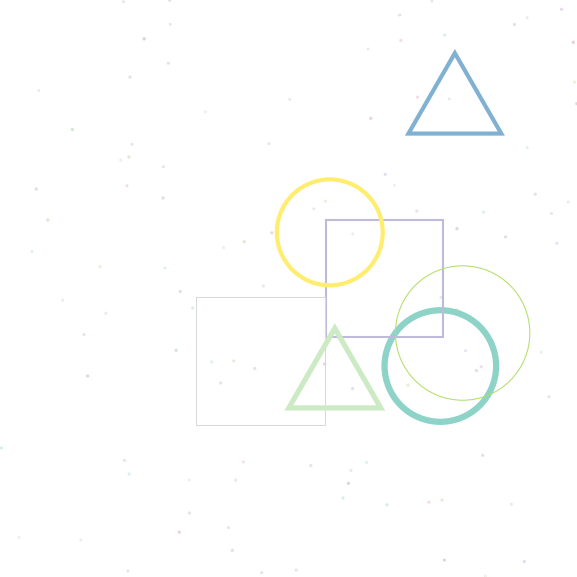[{"shape": "circle", "thickness": 3, "radius": 0.48, "center": [0.763, 0.365]}, {"shape": "square", "thickness": 1, "radius": 0.51, "center": [0.666, 0.517]}, {"shape": "triangle", "thickness": 2, "radius": 0.46, "center": [0.788, 0.814]}, {"shape": "circle", "thickness": 0.5, "radius": 0.58, "center": [0.801, 0.422]}, {"shape": "square", "thickness": 0.5, "radius": 0.55, "center": [0.451, 0.374]}, {"shape": "triangle", "thickness": 2.5, "radius": 0.46, "center": [0.58, 0.339]}, {"shape": "circle", "thickness": 2, "radius": 0.46, "center": [0.571, 0.597]}]